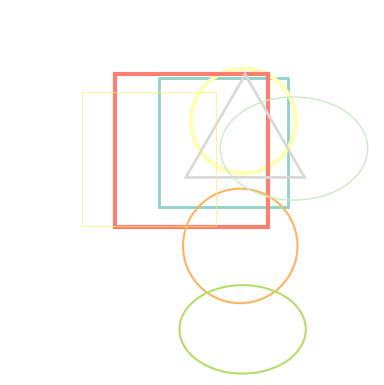[{"shape": "square", "thickness": 2, "radius": 0.83, "center": [0.58, 0.63]}, {"shape": "circle", "thickness": 3, "radius": 0.68, "center": [0.632, 0.686]}, {"shape": "square", "thickness": 3, "radius": 0.99, "center": [0.497, 0.608]}, {"shape": "circle", "thickness": 1.5, "radius": 0.74, "center": [0.624, 0.361]}, {"shape": "oval", "thickness": 1.5, "radius": 0.82, "center": [0.63, 0.145]}, {"shape": "triangle", "thickness": 2, "radius": 0.89, "center": [0.637, 0.628]}, {"shape": "oval", "thickness": 1, "radius": 0.96, "center": [0.764, 0.614]}, {"shape": "square", "thickness": 0.5, "radius": 0.87, "center": [0.388, 0.588]}]